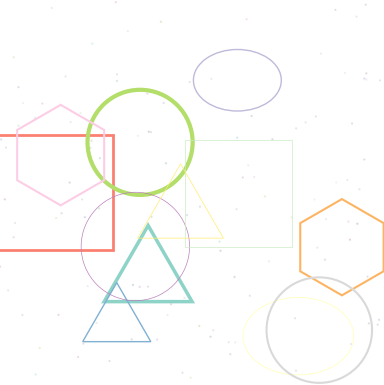[{"shape": "triangle", "thickness": 2.5, "radius": 0.66, "center": [0.385, 0.282]}, {"shape": "oval", "thickness": 0.5, "radius": 0.72, "center": [0.775, 0.127]}, {"shape": "oval", "thickness": 1, "radius": 0.57, "center": [0.617, 0.792]}, {"shape": "square", "thickness": 2, "radius": 0.74, "center": [0.144, 0.5]}, {"shape": "triangle", "thickness": 1, "radius": 0.51, "center": [0.303, 0.164]}, {"shape": "hexagon", "thickness": 1.5, "radius": 0.63, "center": [0.888, 0.358]}, {"shape": "circle", "thickness": 3, "radius": 0.68, "center": [0.364, 0.63]}, {"shape": "hexagon", "thickness": 1.5, "radius": 0.65, "center": [0.158, 0.597]}, {"shape": "circle", "thickness": 1.5, "radius": 0.69, "center": [0.829, 0.143]}, {"shape": "circle", "thickness": 0.5, "radius": 0.7, "center": [0.352, 0.36]}, {"shape": "square", "thickness": 0.5, "radius": 0.69, "center": [0.621, 0.498]}, {"shape": "triangle", "thickness": 0.5, "radius": 0.64, "center": [0.469, 0.446]}]